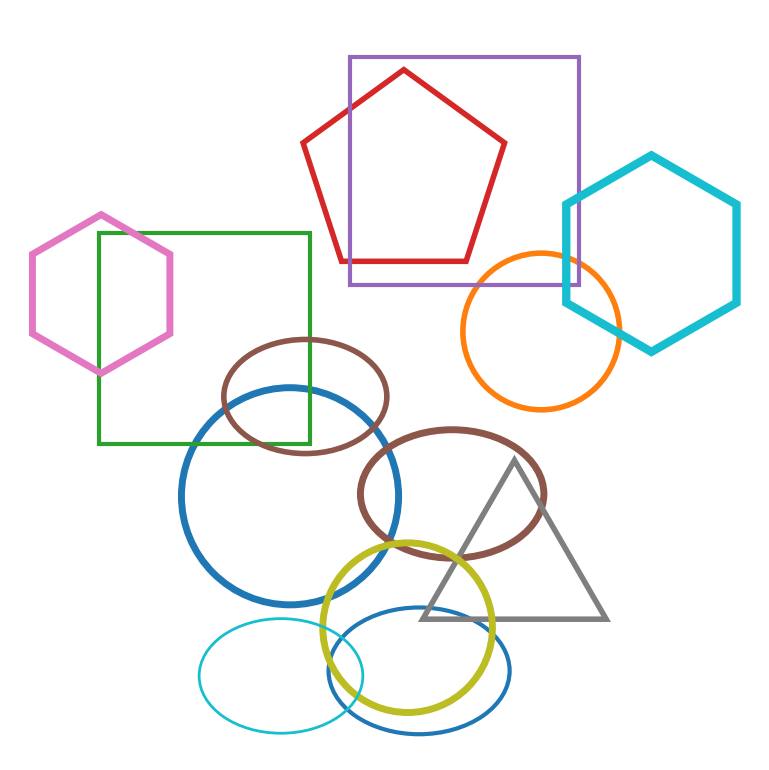[{"shape": "oval", "thickness": 1.5, "radius": 0.59, "center": [0.544, 0.129]}, {"shape": "circle", "thickness": 2.5, "radius": 0.71, "center": [0.377, 0.356]}, {"shape": "circle", "thickness": 2, "radius": 0.51, "center": [0.703, 0.57]}, {"shape": "square", "thickness": 1.5, "radius": 0.68, "center": [0.266, 0.56]}, {"shape": "pentagon", "thickness": 2, "radius": 0.69, "center": [0.524, 0.772]}, {"shape": "square", "thickness": 1.5, "radius": 0.74, "center": [0.603, 0.778]}, {"shape": "oval", "thickness": 2, "radius": 0.53, "center": [0.397, 0.485]}, {"shape": "oval", "thickness": 2.5, "radius": 0.6, "center": [0.587, 0.359]}, {"shape": "hexagon", "thickness": 2.5, "radius": 0.52, "center": [0.131, 0.618]}, {"shape": "triangle", "thickness": 2, "radius": 0.69, "center": [0.668, 0.265]}, {"shape": "circle", "thickness": 2.5, "radius": 0.55, "center": [0.529, 0.185]}, {"shape": "hexagon", "thickness": 3, "radius": 0.64, "center": [0.846, 0.671]}, {"shape": "oval", "thickness": 1, "radius": 0.53, "center": [0.365, 0.122]}]